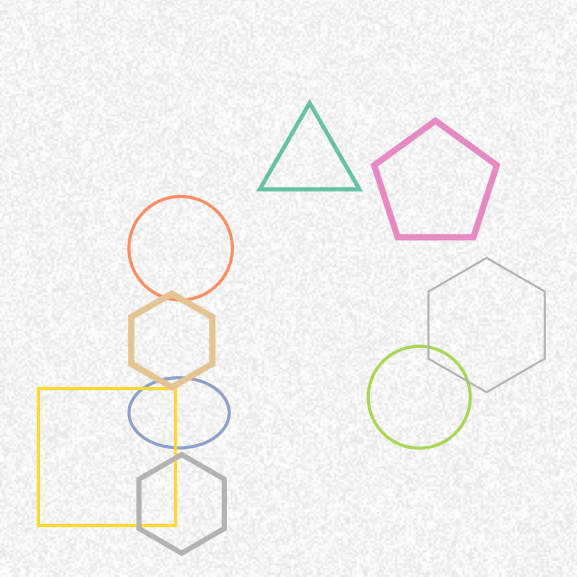[{"shape": "triangle", "thickness": 2, "radius": 0.5, "center": [0.536, 0.721]}, {"shape": "circle", "thickness": 1.5, "radius": 0.45, "center": [0.313, 0.569]}, {"shape": "oval", "thickness": 1.5, "radius": 0.43, "center": [0.31, 0.284]}, {"shape": "pentagon", "thickness": 3, "radius": 0.56, "center": [0.754, 0.679]}, {"shape": "circle", "thickness": 1.5, "radius": 0.44, "center": [0.726, 0.311]}, {"shape": "square", "thickness": 1.5, "radius": 0.6, "center": [0.185, 0.209]}, {"shape": "hexagon", "thickness": 3, "radius": 0.41, "center": [0.297, 0.41]}, {"shape": "hexagon", "thickness": 1, "radius": 0.58, "center": [0.843, 0.436]}, {"shape": "hexagon", "thickness": 2.5, "radius": 0.43, "center": [0.315, 0.127]}]